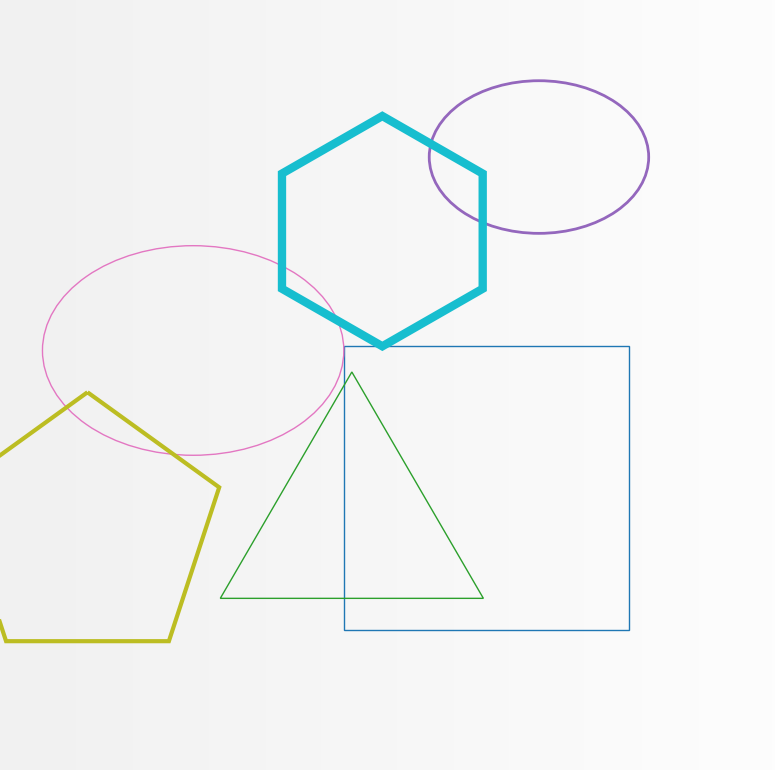[{"shape": "square", "thickness": 0.5, "radius": 0.92, "center": [0.628, 0.366]}, {"shape": "triangle", "thickness": 0.5, "radius": 0.98, "center": [0.454, 0.321]}, {"shape": "oval", "thickness": 1, "radius": 0.71, "center": [0.695, 0.796]}, {"shape": "oval", "thickness": 0.5, "radius": 0.97, "center": [0.249, 0.545]}, {"shape": "pentagon", "thickness": 1.5, "radius": 0.89, "center": [0.113, 0.312]}, {"shape": "hexagon", "thickness": 3, "radius": 0.75, "center": [0.493, 0.7]}]